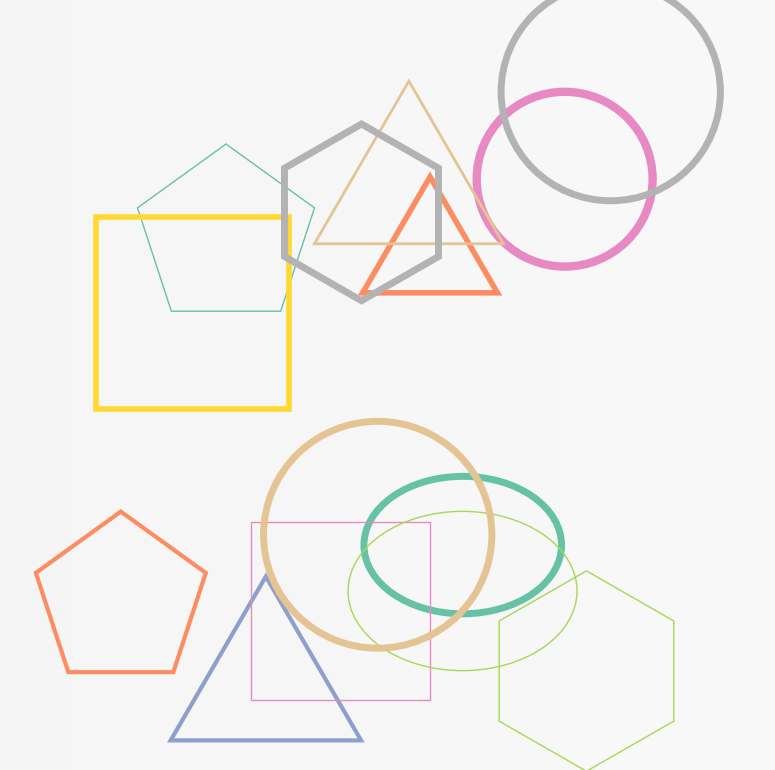[{"shape": "pentagon", "thickness": 0.5, "radius": 0.6, "center": [0.292, 0.693]}, {"shape": "oval", "thickness": 2.5, "radius": 0.64, "center": [0.597, 0.292]}, {"shape": "pentagon", "thickness": 1.5, "radius": 0.58, "center": [0.156, 0.22]}, {"shape": "triangle", "thickness": 2, "radius": 0.5, "center": [0.555, 0.67]}, {"shape": "triangle", "thickness": 1.5, "radius": 0.71, "center": [0.343, 0.109]}, {"shape": "square", "thickness": 0.5, "radius": 0.58, "center": [0.44, 0.207]}, {"shape": "circle", "thickness": 3, "radius": 0.57, "center": [0.729, 0.767]}, {"shape": "oval", "thickness": 0.5, "radius": 0.74, "center": [0.597, 0.232]}, {"shape": "hexagon", "thickness": 0.5, "radius": 0.65, "center": [0.757, 0.128]}, {"shape": "square", "thickness": 2, "radius": 0.62, "center": [0.249, 0.594]}, {"shape": "triangle", "thickness": 1, "radius": 0.7, "center": [0.528, 0.754]}, {"shape": "circle", "thickness": 2.5, "radius": 0.74, "center": [0.487, 0.305]}, {"shape": "hexagon", "thickness": 2.5, "radius": 0.57, "center": [0.466, 0.724]}, {"shape": "circle", "thickness": 2.5, "radius": 0.71, "center": [0.788, 0.881]}]